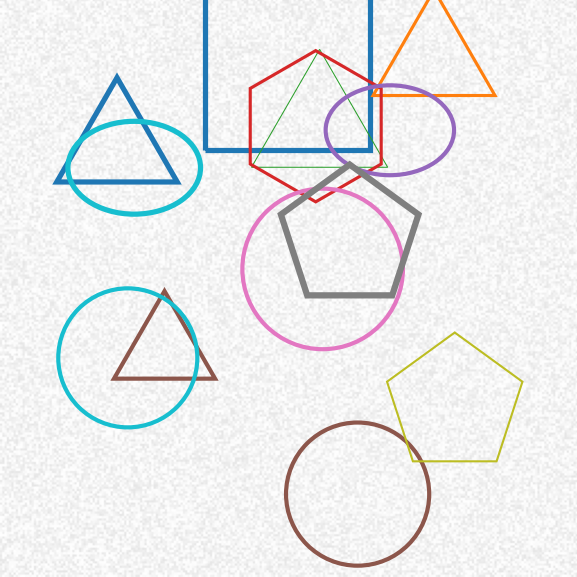[{"shape": "triangle", "thickness": 2.5, "radius": 0.6, "center": [0.203, 0.744]}, {"shape": "square", "thickness": 2.5, "radius": 0.71, "center": [0.498, 0.882]}, {"shape": "triangle", "thickness": 1.5, "radius": 0.61, "center": [0.752, 0.895]}, {"shape": "triangle", "thickness": 0.5, "radius": 0.68, "center": [0.553, 0.778]}, {"shape": "hexagon", "thickness": 1.5, "radius": 0.65, "center": [0.547, 0.781]}, {"shape": "oval", "thickness": 2, "radius": 0.56, "center": [0.675, 0.774]}, {"shape": "circle", "thickness": 2, "radius": 0.62, "center": [0.619, 0.144]}, {"shape": "triangle", "thickness": 2, "radius": 0.51, "center": [0.285, 0.394]}, {"shape": "circle", "thickness": 2, "radius": 0.7, "center": [0.559, 0.533]}, {"shape": "pentagon", "thickness": 3, "radius": 0.63, "center": [0.606, 0.589]}, {"shape": "pentagon", "thickness": 1, "radius": 0.62, "center": [0.787, 0.3]}, {"shape": "oval", "thickness": 2.5, "radius": 0.57, "center": [0.232, 0.709]}, {"shape": "circle", "thickness": 2, "radius": 0.6, "center": [0.221, 0.379]}]